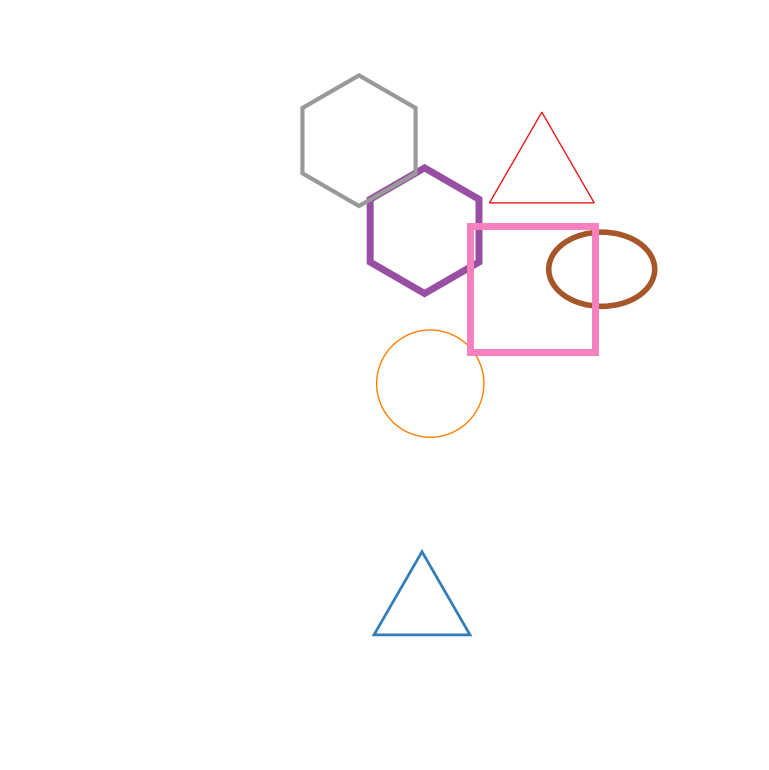[{"shape": "triangle", "thickness": 0.5, "radius": 0.39, "center": [0.704, 0.776]}, {"shape": "triangle", "thickness": 1, "radius": 0.36, "center": [0.548, 0.212]}, {"shape": "hexagon", "thickness": 2.5, "radius": 0.41, "center": [0.551, 0.7]}, {"shape": "circle", "thickness": 0.5, "radius": 0.35, "center": [0.559, 0.502]}, {"shape": "oval", "thickness": 2, "radius": 0.34, "center": [0.781, 0.65]}, {"shape": "square", "thickness": 2.5, "radius": 0.41, "center": [0.692, 0.625]}, {"shape": "hexagon", "thickness": 1.5, "radius": 0.42, "center": [0.466, 0.817]}]